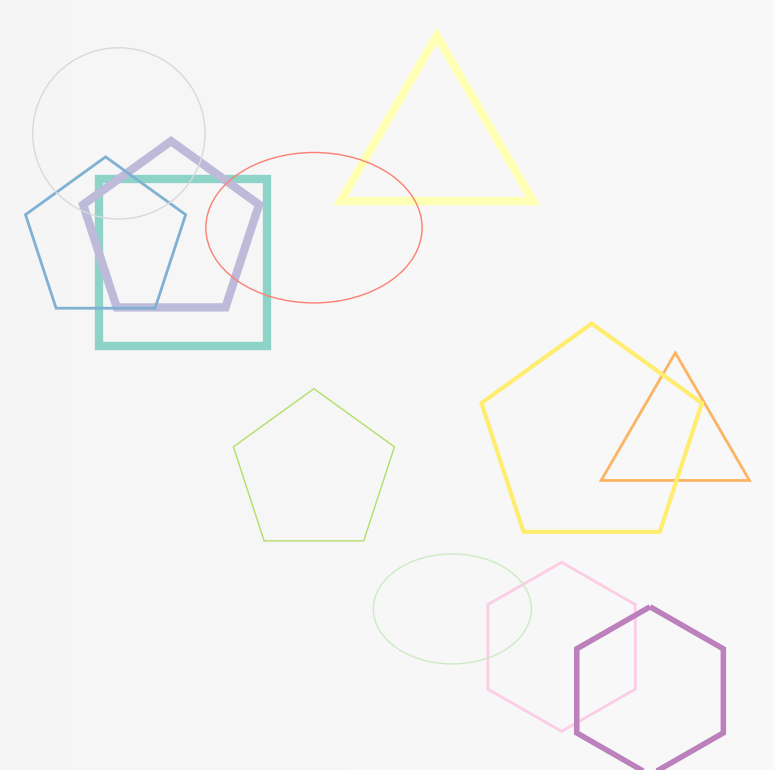[{"shape": "square", "thickness": 3, "radius": 0.54, "center": [0.236, 0.659]}, {"shape": "triangle", "thickness": 3, "radius": 0.72, "center": [0.564, 0.81]}, {"shape": "pentagon", "thickness": 3, "radius": 0.6, "center": [0.221, 0.697]}, {"shape": "oval", "thickness": 0.5, "radius": 0.7, "center": [0.405, 0.704]}, {"shape": "pentagon", "thickness": 1, "radius": 0.54, "center": [0.136, 0.688]}, {"shape": "triangle", "thickness": 1, "radius": 0.55, "center": [0.871, 0.431]}, {"shape": "pentagon", "thickness": 0.5, "radius": 0.55, "center": [0.405, 0.386]}, {"shape": "hexagon", "thickness": 1, "radius": 0.55, "center": [0.725, 0.16]}, {"shape": "circle", "thickness": 0.5, "radius": 0.56, "center": [0.153, 0.827]}, {"shape": "hexagon", "thickness": 2, "radius": 0.55, "center": [0.839, 0.103]}, {"shape": "oval", "thickness": 0.5, "radius": 0.51, "center": [0.584, 0.209]}, {"shape": "pentagon", "thickness": 1.5, "radius": 0.75, "center": [0.763, 0.43]}]